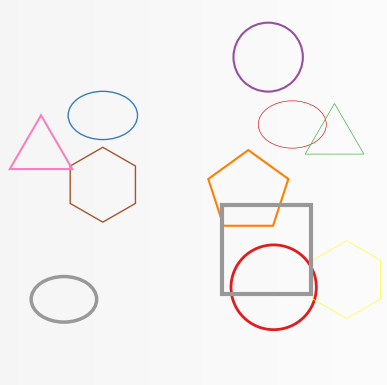[{"shape": "oval", "thickness": 0.5, "radius": 0.44, "center": [0.754, 0.677]}, {"shape": "circle", "thickness": 2, "radius": 0.55, "center": [0.706, 0.254]}, {"shape": "oval", "thickness": 1, "radius": 0.45, "center": [0.265, 0.7]}, {"shape": "triangle", "thickness": 0.5, "radius": 0.44, "center": [0.863, 0.644]}, {"shape": "circle", "thickness": 1.5, "radius": 0.45, "center": [0.692, 0.852]}, {"shape": "pentagon", "thickness": 1.5, "radius": 0.54, "center": [0.641, 0.502]}, {"shape": "hexagon", "thickness": 0.5, "radius": 0.5, "center": [0.894, 0.274]}, {"shape": "hexagon", "thickness": 1, "radius": 0.49, "center": [0.265, 0.52]}, {"shape": "triangle", "thickness": 1.5, "radius": 0.47, "center": [0.106, 0.607]}, {"shape": "square", "thickness": 3, "radius": 0.58, "center": [0.687, 0.353]}, {"shape": "oval", "thickness": 2.5, "radius": 0.42, "center": [0.165, 0.223]}]